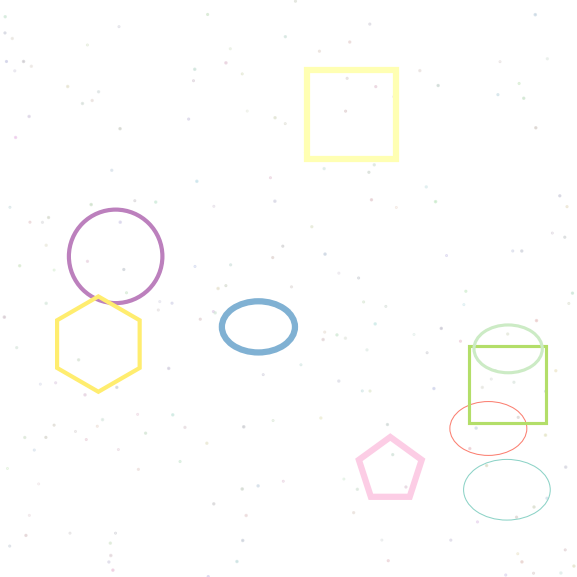[{"shape": "oval", "thickness": 0.5, "radius": 0.38, "center": [0.878, 0.151]}, {"shape": "square", "thickness": 3, "radius": 0.39, "center": [0.608, 0.801]}, {"shape": "oval", "thickness": 0.5, "radius": 0.33, "center": [0.846, 0.257]}, {"shape": "oval", "thickness": 3, "radius": 0.32, "center": [0.447, 0.433]}, {"shape": "square", "thickness": 1.5, "radius": 0.33, "center": [0.879, 0.334]}, {"shape": "pentagon", "thickness": 3, "radius": 0.29, "center": [0.676, 0.185]}, {"shape": "circle", "thickness": 2, "radius": 0.4, "center": [0.2, 0.555]}, {"shape": "oval", "thickness": 1.5, "radius": 0.3, "center": [0.88, 0.395]}, {"shape": "hexagon", "thickness": 2, "radius": 0.41, "center": [0.17, 0.403]}]